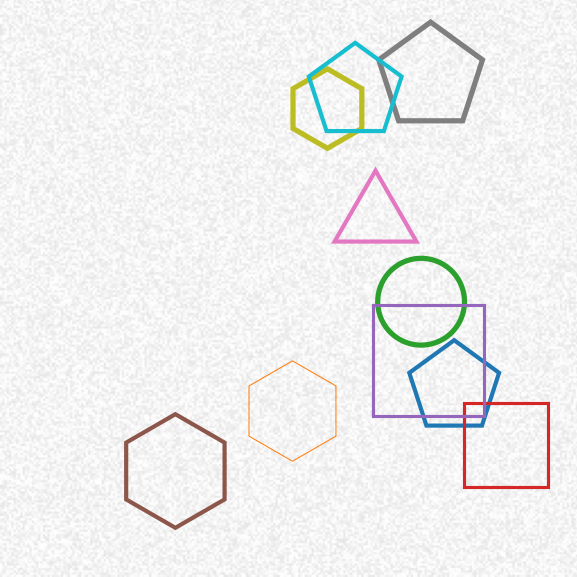[{"shape": "pentagon", "thickness": 2, "radius": 0.41, "center": [0.786, 0.328]}, {"shape": "hexagon", "thickness": 0.5, "radius": 0.43, "center": [0.506, 0.287]}, {"shape": "circle", "thickness": 2.5, "radius": 0.38, "center": [0.729, 0.477]}, {"shape": "square", "thickness": 1.5, "radius": 0.36, "center": [0.876, 0.228]}, {"shape": "square", "thickness": 1.5, "radius": 0.48, "center": [0.741, 0.374]}, {"shape": "hexagon", "thickness": 2, "radius": 0.49, "center": [0.304, 0.184]}, {"shape": "triangle", "thickness": 2, "radius": 0.41, "center": [0.65, 0.622]}, {"shape": "pentagon", "thickness": 2.5, "radius": 0.47, "center": [0.746, 0.866]}, {"shape": "hexagon", "thickness": 2.5, "radius": 0.34, "center": [0.567, 0.811]}, {"shape": "pentagon", "thickness": 2, "radius": 0.42, "center": [0.615, 0.841]}]